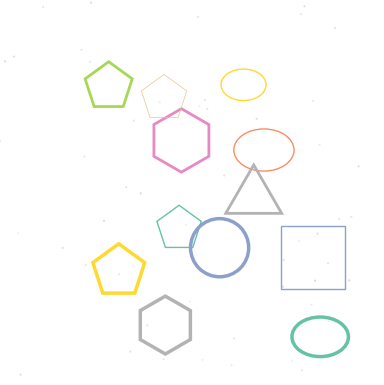[{"shape": "oval", "thickness": 2.5, "radius": 0.37, "center": [0.832, 0.125]}, {"shape": "pentagon", "thickness": 1, "radius": 0.3, "center": [0.465, 0.406]}, {"shape": "oval", "thickness": 1, "radius": 0.39, "center": [0.686, 0.61]}, {"shape": "square", "thickness": 1, "radius": 0.41, "center": [0.813, 0.331]}, {"shape": "circle", "thickness": 2.5, "radius": 0.38, "center": [0.57, 0.357]}, {"shape": "hexagon", "thickness": 2, "radius": 0.41, "center": [0.471, 0.635]}, {"shape": "pentagon", "thickness": 2, "radius": 0.32, "center": [0.282, 0.775]}, {"shape": "pentagon", "thickness": 2.5, "radius": 0.35, "center": [0.309, 0.296]}, {"shape": "oval", "thickness": 1, "radius": 0.29, "center": [0.633, 0.78]}, {"shape": "pentagon", "thickness": 0.5, "radius": 0.31, "center": [0.426, 0.745]}, {"shape": "hexagon", "thickness": 2.5, "radius": 0.38, "center": [0.429, 0.156]}, {"shape": "triangle", "thickness": 2, "radius": 0.42, "center": [0.659, 0.488]}]